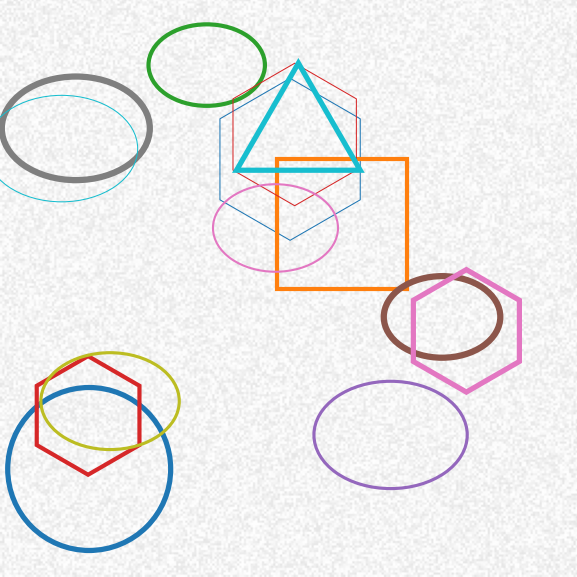[{"shape": "circle", "thickness": 2.5, "radius": 0.71, "center": [0.154, 0.187]}, {"shape": "hexagon", "thickness": 0.5, "radius": 0.7, "center": [0.502, 0.723]}, {"shape": "square", "thickness": 2, "radius": 0.57, "center": [0.592, 0.611]}, {"shape": "oval", "thickness": 2, "radius": 0.5, "center": [0.358, 0.886]}, {"shape": "hexagon", "thickness": 2, "radius": 0.51, "center": [0.153, 0.28]}, {"shape": "hexagon", "thickness": 0.5, "radius": 0.62, "center": [0.51, 0.766]}, {"shape": "oval", "thickness": 1.5, "radius": 0.66, "center": [0.676, 0.246]}, {"shape": "oval", "thickness": 3, "radius": 0.5, "center": [0.765, 0.45]}, {"shape": "oval", "thickness": 1, "radius": 0.54, "center": [0.477, 0.604]}, {"shape": "hexagon", "thickness": 2.5, "radius": 0.53, "center": [0.808, 0.426]}, {"shape": "oval", "thickness": 3, "radius": 0.64, "center": [0.131, 0.777]}, {"shape": "oval", "thickness": 1.5, "radius": 0.6, "center": [0.191, 0.305]}, {"shape": "triangle", "thickness": 2.5, "radius": 0.62, "center": [0.517, 0.766]}, {"shape": "oval", "thickness": 0.5, "radius": 0.66, "center": [0.107, 0.742]}]